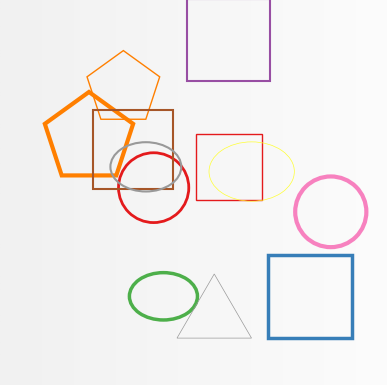[{"shape": "square", "thickness": 1, "radius": 0.43, "center": [0.591, 0.565]}, {"shape": "circle", "thickness": 2, "radius": 0.45, "center": [0.396, 0.513]}, {"shape": "square", "thickness": 2.5, "radius": 0.54, "center": [0.8, 0.23]}, {"shape": "oval", "thickness": 2.5, "radius": 0.44, "center": [0.422, 0.23]}, {"shape": "square", "thickness": 1.5, "radius": 0.53, "center": [0.589, 0.895]}, {"shape": "pentagon", "thickness": 1, "radius": 0.49, "center": [0.318, 0.77]}, {"shape": "pentagon", "thickness": 3, "radius": 0.6, "center": [0.23, 0.641]}, {"shape": "oval", "thickness": 0.5, "radius": 0.55, "center": [0.649, 0.554]}, {"shape": "square", "thickness": 1.5, "radius": 0.52, "center": [0.344, 0.612]}, {"shape": "circle", "thickness": 3, "radius": 0.46, "center": [0.854, 0.45]}, {"shape": "oval", "thickness": 1.5, "radius": 0.46, "center": [0.376, 0.567]}, {"shape": "triangle", "thickness": 0.5, "radius": 0.56, "center": [0.553, 0.177]}]